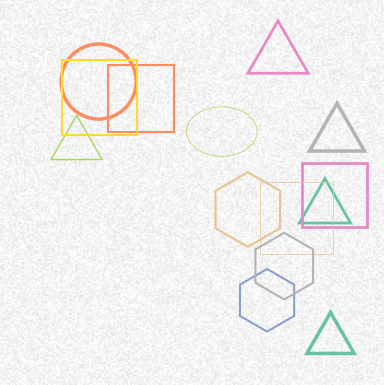[{"shape": "triangle", "thickness": 2, "radius": 0.38, "center": [0.844, 0.459]}, {"shape": "triangle", "thickness": 2.5, "radius": 0.35, "center": [0.859, 0.117]}, {"shape": "circle", "thickness": 2.5, "radius": 0.49, "center": [0.256, 0.788]}, {"shape": "square", "thickness": 1.5, "radius": 0.43, "center": [0.367, 0.744]}, {"shape": "hexagon", "thickness": 1.5, "radius": 0.41, "center": [0.694, 0.22]}, {"shape": "square", "thickness": 2, "radius": 0.42, "center": [0.868, 0.493]}, {"shape": "triangle", "thickness": 2, "radius": 0.45, "center": [0.722, 0.855]}, {"shape": "oval", "thickness": 0.5, "radius": 0.46, "center": [0.576, 0.658]}, {"shape": "triangle", "thickness": 1, "radius": 0.38, "center": [0.199, 0.624]}, {"shape": "square", "thickness": 1.5, "radius": 0.49, "center": [0.259, 0.747]}, {"shape": "square", "thickness": 0.5, "radius": 0.47, "center": [0.77, 0.434]}, {"shape": "hexagon", "thickness": 1.5, "radius": 0.48, "center": [0.644, 0.456]}, {"shape": "triangle", "thickness": 2.5, "radius": 0.41, "center": [0.875, 0.649]}, {"shape": "hexagon", "thickness": 1.5, "radius": 0.43, "center": [0.738, 0.309]}]